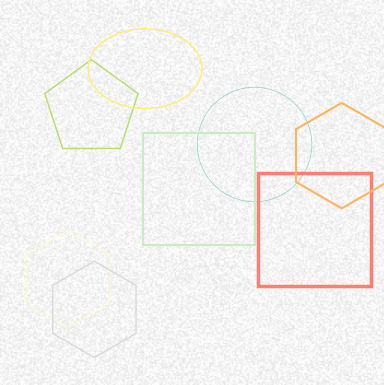[{"shape": "circle", "thickness": 0.5, "radius": 0.74, "center": [0.661, 0.625]}, {"shape": "hexagon", "thickness": 0.5, "radius": 0.63, "center": [0.177, 0.275]}, {"shape": "square", "thickness": 2.5, "radius": 0.73, "center": [0.818, 0.403]}, {"shape": "hexagon", "thickness": 1.5, "radius": 0.69, "center": [0.888, 0.596]}, {"shape": "pentagon", "thickness": 1, "radius": 0.64, "center": [0.237, 0.718]}, {"shape": "hexagon", "thickness": 1, "radius": 0.63, "center": [0.245, 0.196]}, {"shape": "square", "thickness": 1.5, "radius": 0.72, "center": [0.517, 0.51]}, {"shape": "oval", "thickness": 1, "radius": 0.74, "center": [0.377, 0.822]}]